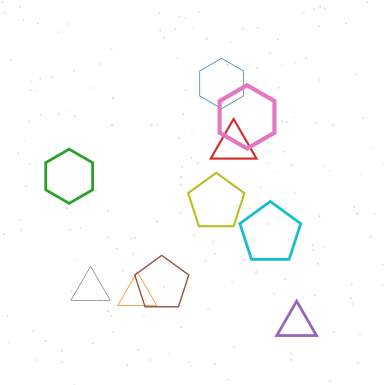[{"shape": "hexagon", "thickness": 0.5, "radius": 0.33, "center": [0.575, 0.783]}, {"shape": "triangle", "thickness": 0.5, "radius": 0.29, "center": [0.356, 0.236]}, {"shape": "hexagon", "thickness": 2, "radius": 0.35, "center": [0.18, 0.542]}, {"shape": "triangle", "thickness": 1.5, "radius": 0.34, "center": [0.607, 0.622]}, {"shape": "triangle", "thickness": 2, "radius": 0.3, "center": [0.771, 0.158]}, {"shape": "pentagon", "thickness": 1, "radius": 0.37, "center": [0.42, 0.263]}, {"shape": "hexagon", "thickness": 3, "radius": 0.41, "center": [0.642, 0.696]}, {"shape": "triangle", "thickness": 0.5, "radius": 0.3, "center": [0.235, 0.249]}, {"shape": "pentagon", "thickness": 1.5, "radius": 0.38, "center": [0.562, 0.475]}, {"shape": "pentagon", "thickness": 2, "radius": 0.42, "center": [0.702, 0.394]}]